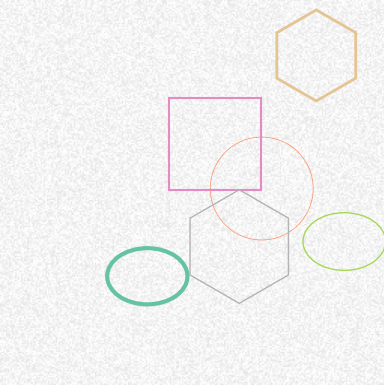[{"shape": "oval", "thickness": 3, "radius": 0.52, "center": [0.383, 0.282]}, {"shape": "circle", "thickness": 0.5, "radius": 0.67, "center": [0.68, 0.51]}, {"shape": "square", "thickness": 1.5, "radius": 0.59, "center": [0.558, 0.626]}, {"shape": "oval", "thickness": 1, "radius": 0.54, "center": [0.894, 0.373]}, {"shape": "hexagon", "thickness": 2, "radius": 0.59, "center": [0.821, 0.856]}, {"shape": "hexagon", "thickness": 1, "radius": 0.74, "center": [0.621, 0.36]}]